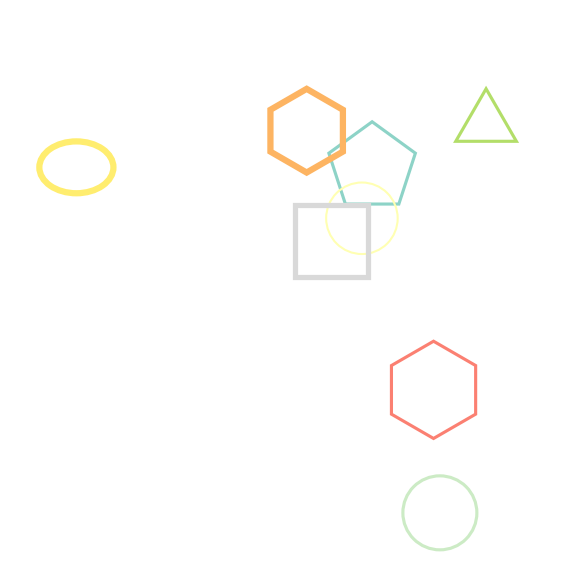[{"shape": "pentagon", "thickness": 1.5, "radius": 0.39, "center": [0.644, 0.71]}, {"shape": "circle", "thickness": 1, "radius": 0.31, "center": [0.627, 0.621]}, {"shape": "hexagon", "thickness": 1.5, "radius": 0.42, "center": [0.751, 0.324]}, {"shape": "hexagon", "thickness": 3, "radius": 0.36, "center": [0.531, 0.773]}, {"shape": "triangle", "thickness": 1.5, "radius": 0.3, "center": [0.842, 0.785]}, {"shape": "square", "thickness": 2.5, "radius": 0.32, "center": [0.574, 0.582]}, {"shape": "circle", "thickness": 1.5, "radius": 0.32, "center": [0.762, 0.111]}, {"shape": "oval", "thickness": 3, "radius": 0.32, "center": [0.132, 0.709]}]